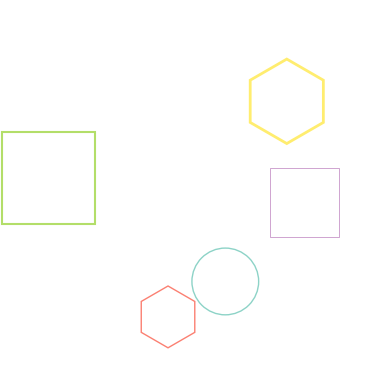[{"shape": "circle", "thickness": 1, "radius": 0.43, "center": [0.585, 0.269]}, {"shape": "hexagon", "thickness": 1, "radius": 0.4, "center": [0.436, 0.177]}, {"shape": "square", "thickness": 1.5, "radius": 0.6, "center": [0.126, 0.538]}, {"shape": "square", "thickness": 0.5, "radius": 0.44, "center": [0.791, 0.474]}, {"shape": "hexagon", "thickness": 2, "radius": 0.55, "center": [0.745, 0.737]}]